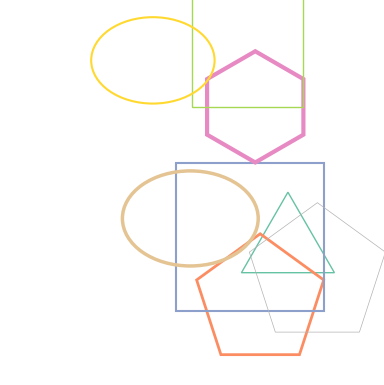[{"shape": "triangle", "thickness": 1, "radius": 0.7, "center": [0.748, 0.361]}, {"shape": "pentagon", "thickness": 2, "radius": 0.87, "center": [0.676, 0.219]}, {"shape": "square", "thickness": 1.5, "radius": 0.96, "center": [0.649, 0.386]}, {"shape": "hexagon", "thickness": 3, "radius": 0.72, "center": [0.663, 0.722]}, {"shape": "square", "thickness": 1, "radius": 0.72, "center": [0.643, 0.867]}, {"shape": "oval", "thickness": 1.5, "radius": 0.8, "center": [0.397, 0.843]}, {"shape": "oval", "thickness": 2.5, "radius": 0.88, "center": [0.494, 0.433]}, {"shape": "pentagon", "thickness": 0.5, "radius": 0.93, "center": [0.824, 0.288]}]